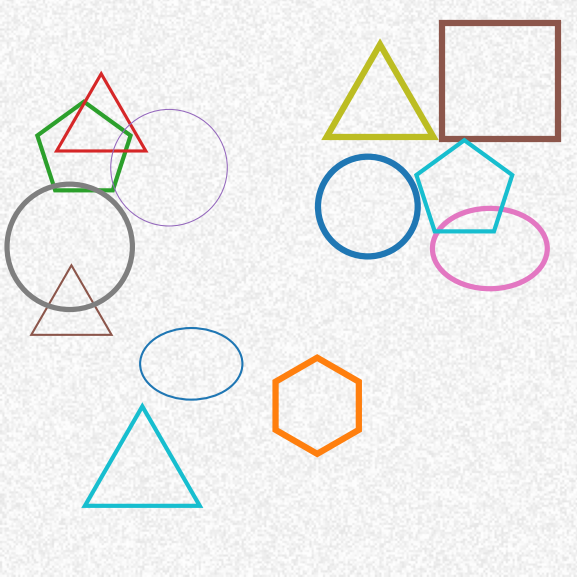[{"shape": "circle", "thickness": 3, "radius": 0.43, "center": [0.637, 0.641]}, {"shape": "oval", "thickness": 1, "radius": 0.44, "center": [0.331, 0.369]}, {"shape": "hexagon", "thickness": 3, "radius": 0.42, "center": [0.549, 0.296]}, {"shape": "pentagon", "thickness": 2, "radius": 0.42, "center": [0.145, 0.738]}, {"shape": "triangle", "thickness": 1.5, "radius": 0.45, "center": [0.175, 0.782]}, {"shape": "circle", "thickness": 0.5, "radius": 0.5, "center": [0.293, 0.709]}, {"shape": "square", "thickness": 3, "radius": 0.5, "center": [0.865, 0.859]}, {"shape": "triangle", "thickness": 1, "radius": 0.4, "center": [0.124, 0.459]}, {"shape": "oval", "thickness": 2.5, "radius": 0.5, "center": [0.848, 0.569]}, {"shape": "circle", "thickness": 2.5, "radius": 0.54, "center": [0.121, 0.572]}, {"shape": "triangle", "thickness": 3, "radius": 0.53, "center": [0.658, 0.815]}, {"shape": "triangle", "thickness": 2, "radius": 0.57, "center": [0.246, 0.181]}, {"shape": "pentagon", "thickness": 2, "radius": 0.44, "center": [0.804, 0.669]}]